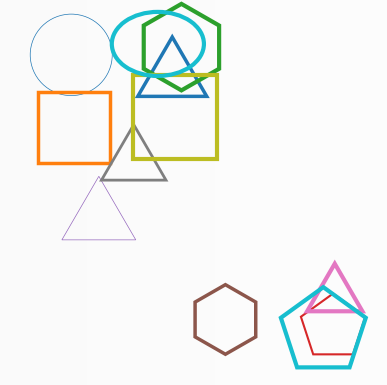[{"shape": "circle", "thickness": 0.5, "radius": 0.53, "center": [0.184, 0.858]}, {"shape": "triangle", "thickness": 2.5, "radius": 0.51, "center": [0.445, 0.801]}, {"shape": "square", "thickness": 2.5, "radius": 0.46, "center": [0.19, 0.669]}, {"shape": "hexagon", "thickness": 3, "radius": 0.56, "center": [0.468, 0.878]}, {"shape": "pentagon", "thickness": 1.5, "radius": 0.44, "center": [0.86, 0.15]}, {"shape": "triangle", "thickness": 0.5, "radius": 0.55, "center": [0.255, 0.432]}, {"shape": "hexagon", "thickness": 2.5, "radius": 0.45, "center": [0.582, 0.17]}, {"shape": "triangle", "thickness": 3, "radius": 0.41, "center": [0.864, 0.233]}, {"shape": "triangle", "thickness": 2, "radius": 0.48, "center": [0.345, 0.58]}, {"shape": "square", "thickness": 3, "radius": 0.54, "center": [0.452, 0.696]}, {"shape": "oval", "thickness": 3, "radius": 0.59, "center": [0.407, 0.886]}, {"shape": "pentagon", "thickness": 3, "radius": 0.58, "center": [0.834, 0.139]}]